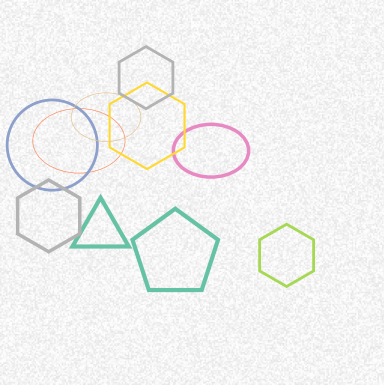[{"shape": "pentagon", "thickness": 3, "radius": 0.58, "center": [0.455, 0.341]}, {"shape": "triangle", "thickness": 3, "radius": 0.42, "center": [0.261, 0.402]}, {"shape": "oval", "thickness": 0.5, "radius": 0.6, "center": [0.205, 0.634]}, {"shape": "circle", "thickness": 2, "radius": 0.59, "center": [0.136, 0.623]}, {"shape": "oval", "thickness": 2.5, "radius": 0.49, "center": [0.548, 0.609]}, {"shape": "hexagon", "thickness": 2, "radius": 0.4, "center": [0.744, 0.337]}, {"shape": "hexagon", "thickness": 1.5, "radius": 0.56, "center": [0.382, 0.673]}, {"shape": "oval", "thickness": 0.5, "radius": 0.45, "center": [0.275, 0.696]}, {"shape": "hexagon", "thickness": 2, "radius": 0.4, "center": [0.379, 0.798]}, {"shape": "hexagon", "thickness": 2.5, "radius": 0.47, "center": [0.126, 0.439]}]